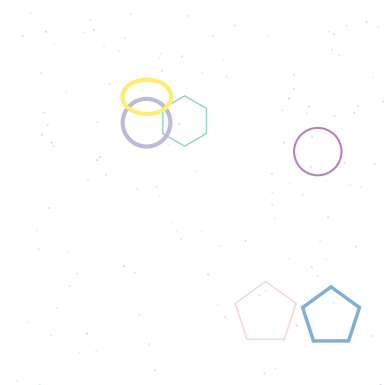[{"shape": "hexagon", "thickness": 1, "radius": 0.33, "center": [0.48, 0.686]}, {"shape": "circle", "thickness": 3, "radius": 0.31, "center": [0.381, 0.681]}, {"shape": "pentagon", "thickness": 2.5, "radius": 0.39, "center": [0.86, 0.177]}, {"shape": "pentagon", "thickness": 1, "radius": 0.41, "center": [0.69, 0.186]}, {"shape": "circle", "thickness": 1.5, "radius": 0.31, "center": [0.825, 0.606]}, {"shape": "oval", "thickness": 3, "radius": 0.32, "center": [0.381, 0.748]}]